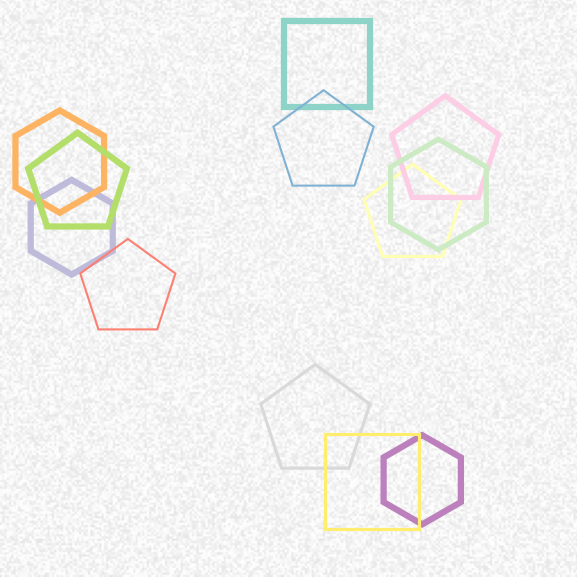[{"shape": "square", "thickness": 3, "radius": 0.37, "center": [0.566, 0.889]}, {"shape": "pentagon", "thickness": 1.5, "radius": 0.44, "center": [0.714, 0.627]}, {"shape": "hexagon", "thickness": 3, "radius": 0.41, "center": [0.124, 0.606]}, {"shape": "pentagon", "thickness": 1, "radius": 0.43, "center": [0.221, 0.499]}, {"shape": "pentagon", "thickness": 1, "radius": 0.46, "center": [0.56, 0.752]}, {"shape": "hexagon", "thickness": 3, "radius": 0.44, "center": [0.104, 0.719]}, {"shape": "pentagon", "thickness": 3, "radius": 0.45, "center": [0.134, 0.68]}, {"shape": "pentagon", "thickness": 2.5, "radius": 0.49, "center": [0.771, 0.736]}, {"shape": "pentagon", "thickness": 1.5, "radius": 0.5, "center": [0.546, 0.269]}, {"shape": "hexagon", "thickness": 3, "radius": 0.39, "center": [0.731, 0.168]}, {"shape": "hexagon", "thickness": 2.5, "radius": 0.48, "center": [0.759, 0.662]}, {"shape": "square", "thickness": 1.5, "radius": 0.41, "center": [0.644, 0.165]}]